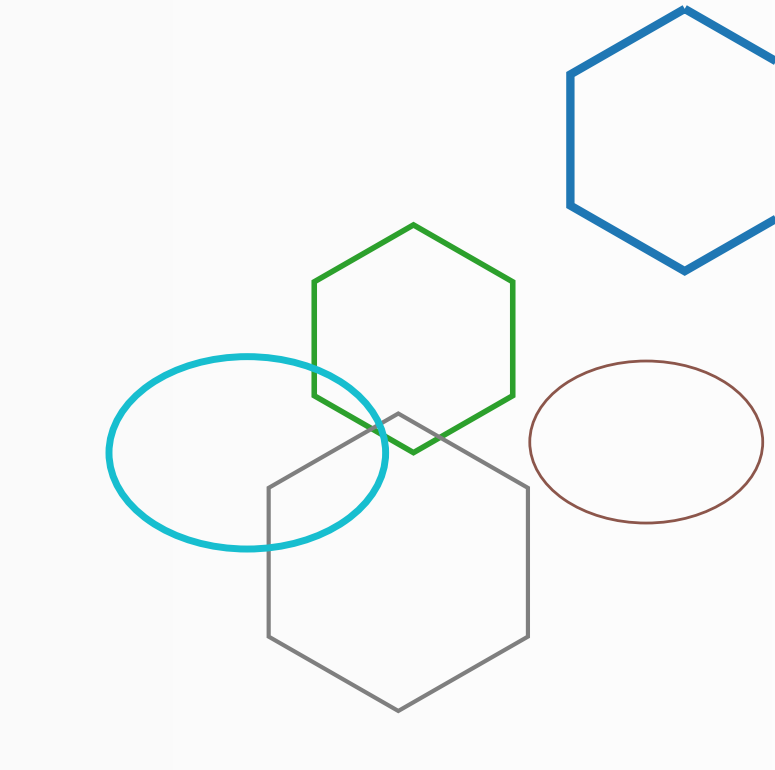[{"shape": "hexagon", "thickness": 3, "radius": 0.85, "center": [0.883, 0.818]}, {"shape": "hexagon", "thickness": 2, "radius": 0.74, "center": [0.534, 0.56]}, {"shape": "oval", "thickness": 1, "radius": 0.75, "center": [0.834, 0.426]}, {"shape": "hexagon", "thickness": 1.5, "radius": 0.97, "center": [0.514, 0.27]}, {"shape": "oval", "thickness": 2.5, "radius": 0.89, "center": [0.319, 0.412]}]